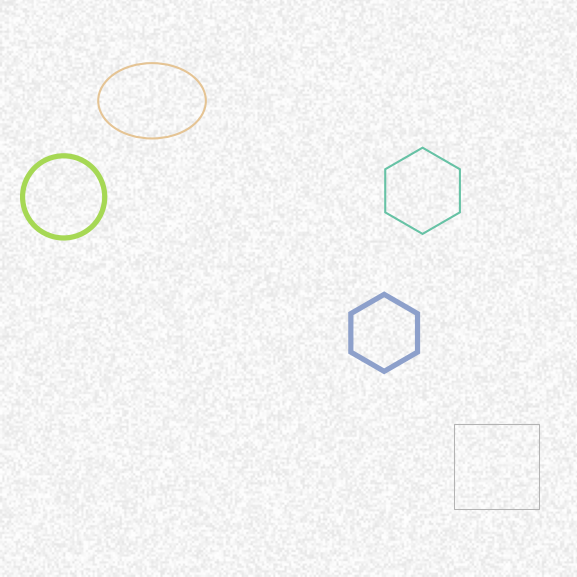[{"shape": "hexagon", "thickness": 1, "radius": 0.37, "center": [0.732, 0.669]}, {"shape": "hexagon", "thickness": 2.5, "radius": 0.33, "center": [0.665, 0.423]}, {"shape": "circle", "thickness": 2.5, "radius": 0.36, "center": [0.11, 0.658]}, {"shape": "oval", "thickness": 1, "radius": 0.47, "center": [0.263, 0.825]}, {"shape": "square", "thickness": 0.5, "radius": 0.37, "center": [0.86, 0.192]}]